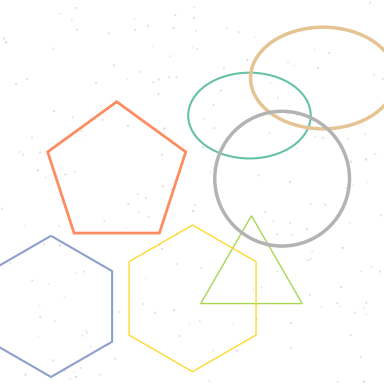[{"shape": "oval", "thickness": 1.5, "radius": 0.8, "center": [0.648, 0.7]}, {"shape": "pentagon", "thickness": 2, "radius": 0.94, "center": [0.303, 0.547]}, {"shape": "hexagon", "thickness": 1.5, "radius": 0.92, "center": [0.132, 0.204]}, {"shape": "triangle", "thickness": 1, "radius": 0.76, "center": [0.653, 0.288]}, {"shape": "hexagon", "thickness": 1, "radius": 0.95, "center": [0.5, 0.225]}, {"shape": "oval", "thickness": 2.5, "radius": 0.94, "center": [0.839, 0.797]}, {"shape": "circle", "thickness": 2.5, "radius": 0.88, "center": [0.733, 0.536]}]